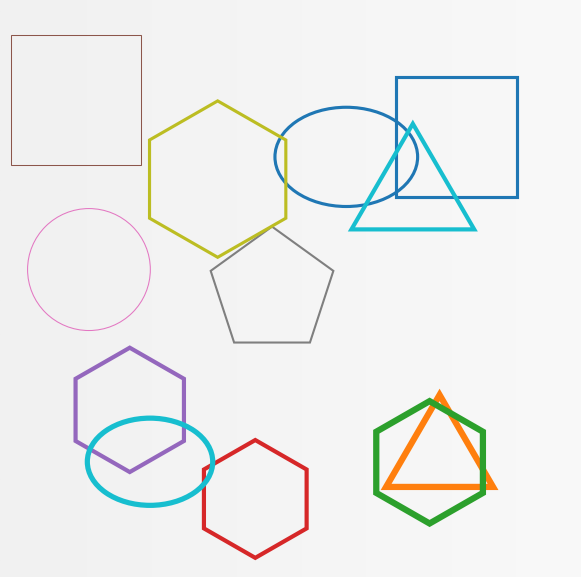[{"shape": "square", "thickness": 1.5, "radius": 0.52, "center": [0.786, 0.761]}, {"shape": "oval", "thickness": 1.5, "radius": 0.61, "center": [0.596, 0.727]}, {"shape": "triangle", "thickness": 3, "radius": 0.53, "center": [0.756, 0.209]}, {"shape": "hexagon", "thickness": 3, "radius": 0.53, "center": [0.739, 0.199]}, {"shape": "hexagon", "thickness": 2, "radius": 0.51, "center": [0.439, 0.135]}, {"shape": "hexagon", "thickness": 2, "radius": 0.54, "center": [0.223, 0.289]}, {"shape": "square", "thickness": 0.5, "radius": 0.56, "center": [0.131, 0.825]}, {"shape": "circle", "thickness": 0.5, "radius": 0.53, "center": [0.153, 0.532]}, {"shape": "pentagon", "thickness": 1, "radius": 0.55, "center": [0.468, 0.496]}, {"shape": "hexagon", "thickness": 1.5, "radius": 0.68, "center": [0.374, 0.689]}, {"shape": "oval", "thickness": 2.5, "radius": 0.54, "center": [0.258, 0.2]}, {"shape": "triangle", "thickness": 2, "radius": 0.61, "center": [0.71, 0.663]}]